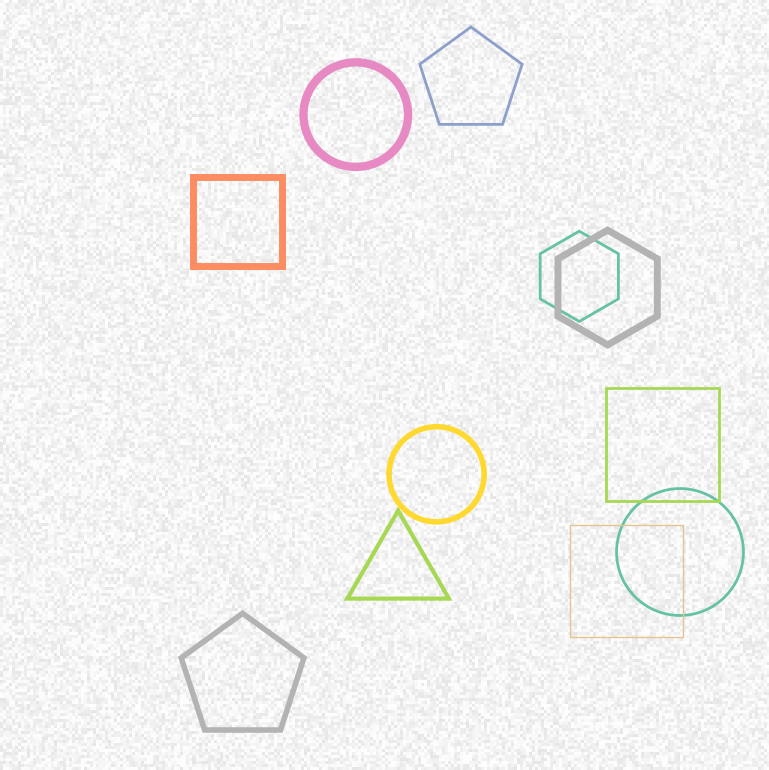[{"shape": "circle", "thickness": 1, "radius": 0.41, "center": [0.883, 0.283]}, {"shape": "hexagon", "thickness": 1, "radius": 0.29, "center": [0.752, 0.641]}, {"shape": "square", "thickness": 2.5, "radius": 0.29, "center": [0.309, 0.713]}, {"shape": "pentagon", "thickness": 1, "radius": 0.35, "center": [0.612, 0.895]}, {"shape": "circle", "thickness": 3, "radius": 0.34, "center": [0.462, 0.851]}, {"shape": "triangle", "thickness": 1.5, "radius": 0.38, "center": [0.517, 0.261]}, {"shape": "square", "thickness": 1, "radius": 0.37, "center": [0.861, 0.422]}, {"shape": "circle", "thickness": 2, "radius": 0.31, "center": [0.567, 0.384]}, {"shape": "square", "thickness": 0.5, "radius": 0.37, "center": [0.813, 0.246]}, {"shape": "pentagon", "thickness": 2, "radius": 0.42, "center": [0.315, 0.12]}, {"shape": "hexagon", "thickness": 2.5, "radius": 0.37, "center": [0.789, 0.627]}]